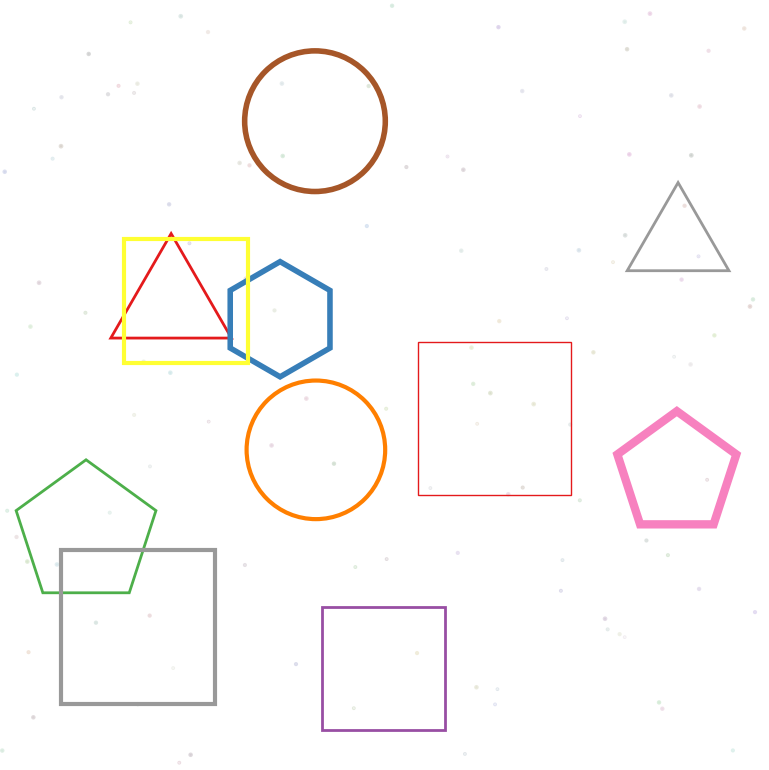[{"shape": "triangle", "thickness": 1, "radius": 0.45, "center": [0.222, 0.606]}, {"shape": "square", "thickness": 0.5, "radius": 0.5, "center": [0.642, 0.456]}, {"shape": "hexagon", "thickness": 2, "radius": 0.37, "center": [0.364, 0.585]}, {"shape": "pentagon", "thickness": 1, "radius": 0.48, "center": [0.112, 0.307]}, {"shape": "square", "thickness": 1, "radius": 0.4, "center": [0.499, 0.132]}, {"shape": "circle", "thickness": 1.5, "radius": 0.45, "center": [0.41, 0.416]}, {"shape": "square", "thickness": 1.5, "radius": 0.4, "center": [0.241, 0.609]}, {"shape": "circle", "thickness": 2, "radius": 0.46, "center": [0.409, 0.843]}, {"shape": "pentagon", "thickness": 3, "radius": 0.41, "center": [0.879, 0.385]}, {"shape": "triangle", "thickness": 1, "radius": 0.38, "center": [0.881, 0.687]}, {"shape": "square", "thickness": 1.5, "radius": 0.5, "center": [0.179, 0.185]}]